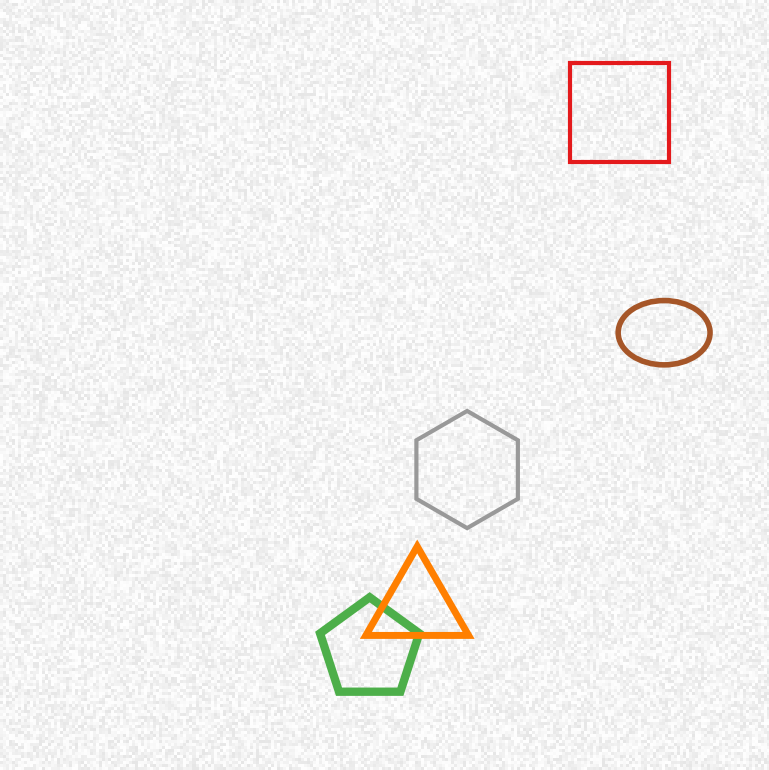[{"shape": "square", "thickness": 1.5, "radius": 0.32, "center": [0.805, 0.853]}, {"shape": "pentagon", "thickness": 3, "radius": 0.34, "center": [0.48, 0.157]}, {"shape": "triangle", "thickness": 2.5, "radius": 0.39, "center": [0.542, 0.213]}, {"shape": "oval", "thickness": 2, "radius": 0.3, "center": [0.862, 0.568]}, {"shape": "hexagon", "thickness": 1.5, "radius": 0.38, "center": [0.607, 0.39]}]